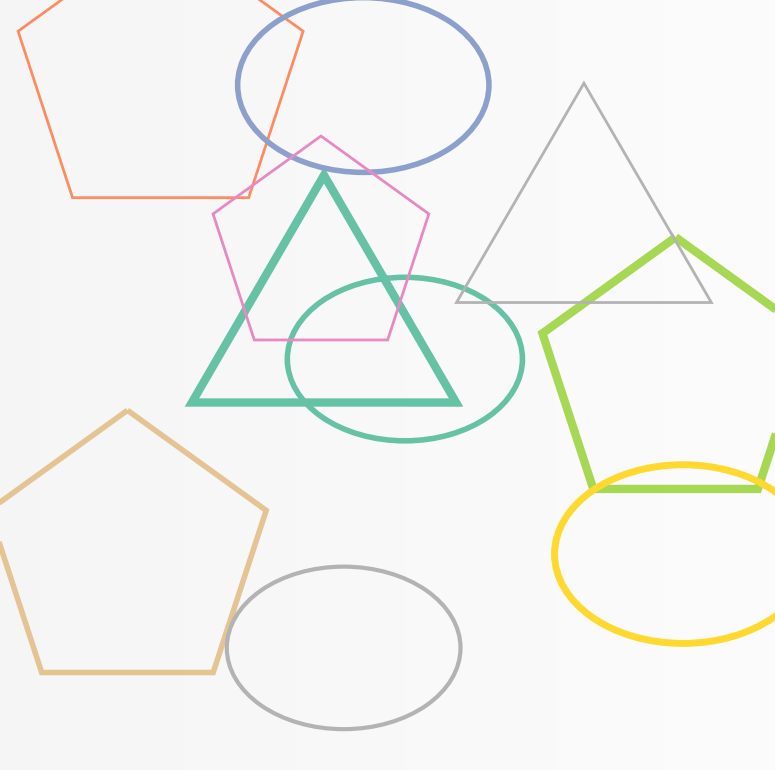[{"shape": "triangle", "thickness": 3, "radius": 0.98, "center": [0.418, 0.576]}, {"shape": "oval", "thickness": 2, "radius": 0.76, "center": [0.522, 0.534]}, {"shape": "pentagon", "thickness": 1, "radius": 0.97, "center": [0.207, 0.9]}, {"shape": "oval", "thickness": 2, "radius": 0.81, "center": [0.469, 0.89]}, {"shape": "pentagon", "thickness": 1, "radius": 0.73, "center": [0.414, 0.677]}, {"shape": "pentagon", "thickness": 3, "radius": 0.9, "center": [0.872, 0.511]}, {"shape": "oval", "thickness": 2.5, "radius": 0.83, "center": [0.881, 0.28]}, {"shape": "pentagon", "thickness": 2, "radius": 0.94, "center": [0.164, 0.279]}, {"shape": "triangle", "thickness": 1, "radius": 0.95, "center": [0.753, 0.702]}, {"shape": "oval", "thickness": 1.5, "radius": 0.75, "center": [0.443, 0.159]}]